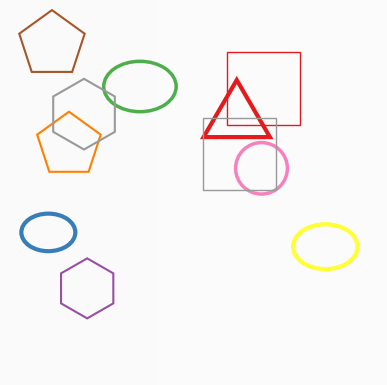[{"shape": "square", "thickness": 1, "radius": 0.47, "center": [0.679, 0.77]}, {"shape": "triangle", "thickness": 3, "radius": 0.49, "center": [0.611, 0.693]}, {"shape": "oval", "thickness": 3, "radius": 0.35, "center": [0.125, 0.396]}, {"shape": "oval", "thickness": 2.5, "radius": 0.47, "center": [0.361, 0.775]}, {"shape": "hexagon", "thickness": 1.5, "radius": 0.39, "center": [0.225, 0.251]}, {"shape": "pentagon", "thickness": 1.5, "radius": 0.43, "center": [0.178, 0.624]}, {"shape": "oval", "thickness": 3, "radius": 0.42, "center": [0.84, 0.359]}, {"shape": "pentagon", "thickness": 1.5, "radius": 0.44, "center": [0.134, 0.885]}, {"shape": "circle", "thickness": 2.5, "radius": 0.33, "center": [0.675, 0.563]}, {"shape": "square", "thickness": 1, "radius": 0.47, "center": [0.618, 0.6]}, {"shape": "hexagon", "thickness": 1.5, "radius": 0.46, "center": [0.217, 0.703]}]